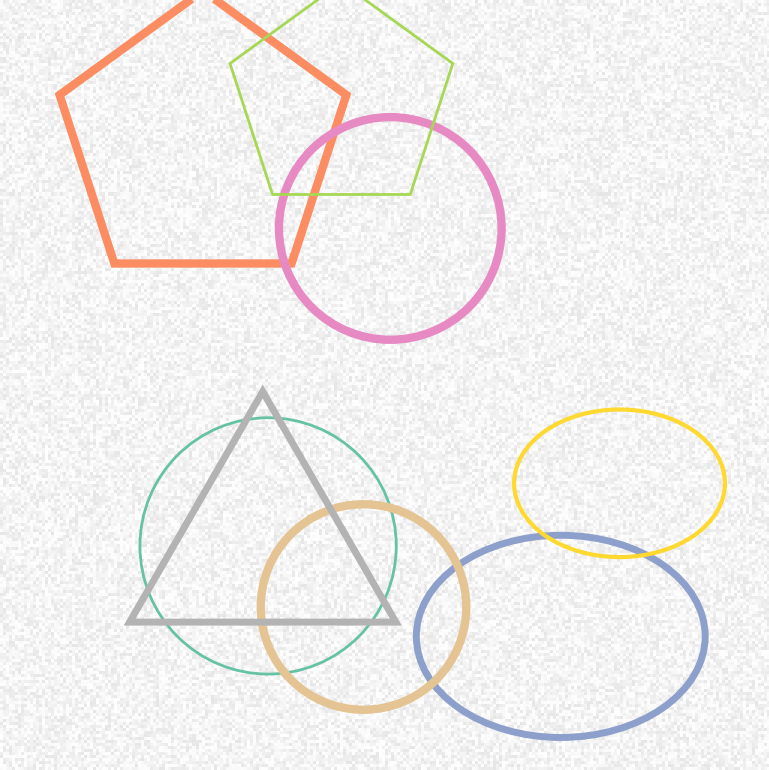[{"shape": "circle", "thickness": 1, "radius": 0.83, "center": [0.348, 0.291]}, {"shape": "pentagon", "thickness": 3, "radius": 0.98, "center": [0.264, 0.816]}, {"shape": "oval", "thickness": 2.5, "radius": 0.94, "center": [0.728, 0.174]}, {"shape": "circle", "thickness": 3, "radius": 0.72, "center": [0.507, 0.703]}, {"shape": "pentagon", "thickness": 1, "radius": 0.76, "center": [0.443, 0.871]}, {"shape": "oval", "thickness": 1.5, "radius": 0.68, "center": [0.805, 0.372]}, {"shape": "circle", "thickness": 3, "radius": 0.67, "center": [0.472, 0.212]}, {"shape": "triangle", "thickness": 2.5, "radius": 1.0, "center": [0.341, 0.292]}]